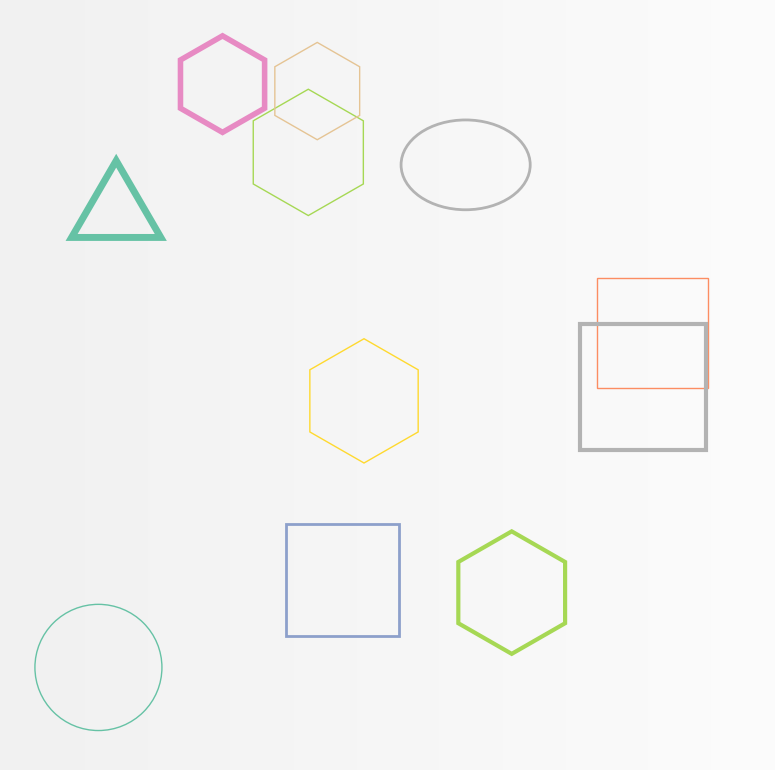[{"shape": "circle", "thickness": 0.5, "radius": 0.41, "center": [0.127, 0.133]}, {"shape": "triangle", "thickness": 2.5, "radius": 0.33, "center": [0.15, 0.725]}, {"shape": "square", "thickness": 0.5, "radius": 0.36, "center": [0.842, 0.568]}, {"shape": "square", "thickness": 1, "radius": 0.36, "center": [0.442, 0.246]}, {"shape": "hexagon", "thickness": 2, "radius": 0.31, "center": [0.287, 0.891]}, {"shape": "hexagon", "thickness": 1.5, "radius": 0.4, "center": [0.66, 0.23]}, {"shape": "hexagon", "thickness": 0.5, "radius": 0.41, "center": [0.398, 0.802]}, {"shape": "hexagon", "thickness": 0.5, "radius": 0.4, "center": [0.47, 0.479]}, {"shape": "hexagon", "thickness": 0.5, "radius": 0.32, "center": [0.409, 0.882]}, {"shape": "square", "thickness": 1.5, "radius": 0.41, "center": [0.83, 0.498]}, {"shape": "oval", "thickness": 1, "radius": 0.42, "center": [0.601, 0.786]}]